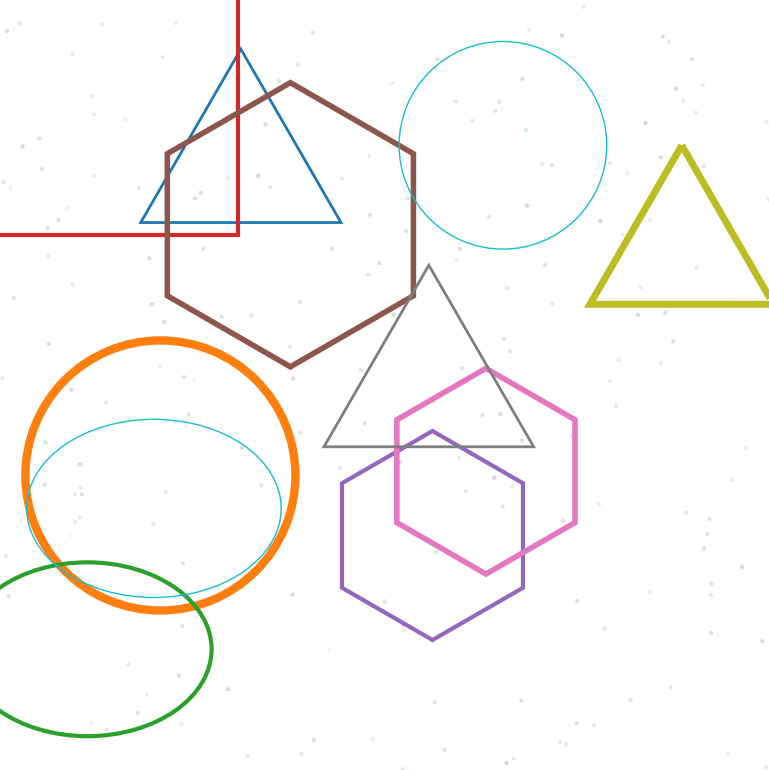[{"shape": "triangle", "thickness": 1, "radius": 0.75, "center": [0.313, 0.786]}, {"shape": "circle", "thickness": 3, "radius": 0.88, "center": [0.208, 0.383]}, {"shape": "oval", "thickness": 1.5, "radius": 0.81, "center": [0.114, 0.157]}, {"shape": "square", "thickness": 1.5, "radius": 0.86, "center": [0.136, 0.867]}, {"shape": "hexagon", "thickness": 1.5, "radius": 0.68, "center": [0.562, 0.305]}, {"shape": "hexagon", "thickness": 2, "radius": 0.92, "center": [0.377, 0.708]}, {"shape": "hexagon", "thickness": 2, "radius": 0.67, "center": [0.631, 0.388]}, {"shape": "triangle", "thickness": 1, "radius": 0.79, "center": [0.557, 0.498]}, {"shape": "triangle", "thickness": 2.5, "radius": 0.69, "center": [0.885, 0.674]}, {"shape": "oval", "thickness": 0.5, "radius": 0.83, "center": [0.2, 0.34]}, {"shape": "circle", "thickness": 0.5, "radius": 0.67, "center": [0.653, 0.811]}]